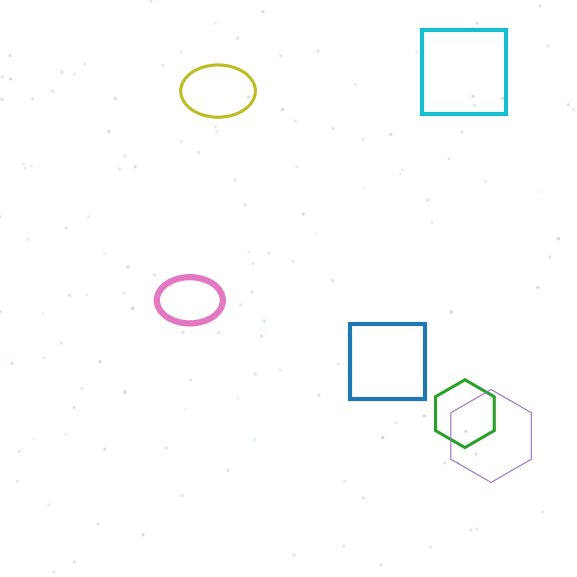[{"shape": "square", "thickness": 2, "radius": 0.33, "center": [0.671, 0.374]}, {"shape": "hexagon", "thickness": 1.5, "radius": 0.29, "center": [0.805, 0.283]}, {"shape": "hexagon", "thickness": 0.5, "radius": 0.4, "center": [0.85, 0.244]}, {"shape": "oval", "thickness": 3, "radius": 0.29, "center": [0.329, 0.479]}, {"shape": "oval", "thickness": 1.5, "radius": 0.32, "center": [0.378, 0.841]}, {"shape": "square", "thickness": 2, "radius": 0.36, "center": [0.803, 0.874]}]